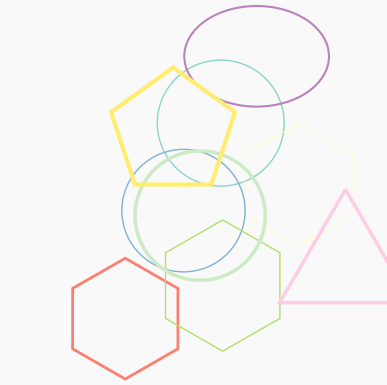[{"shape": "circle", "thickness": 1, "radius": 0.82, "center": [0.57, 0.68]}, {"shape": "hexagon", "thickness": 0.5, "radius": 0.8, "center": [0.77, 0.52]}, {"shape": "hexagon", "thickness": 2, "radius": 0.78, "center": [0.323, 0.172]}, {"shape": "circle", "thickness": 1, "radius": 0.8, "center": [0.473, 0.453]}, {"shape": "hexagon", "thickness": 1, "radius": 0.85, "center": [0.575, 0.258]}, {"shape": "triangle", "thickness": 2.5, "radius": 0.98, "center": [0.892, 0.312]}, {"shape": "oval", "thickness": 1.5, "radius": 0.93, "center": [0.662, 0.854]}, {"shape": "circle", "thickness": 2.5, "radius": 0.84, "center": [0.517, 0.44]}, {"shape": "pentagon", "thickness": 3, "radius": 0.84, "center": [0.447, 0.657]}]